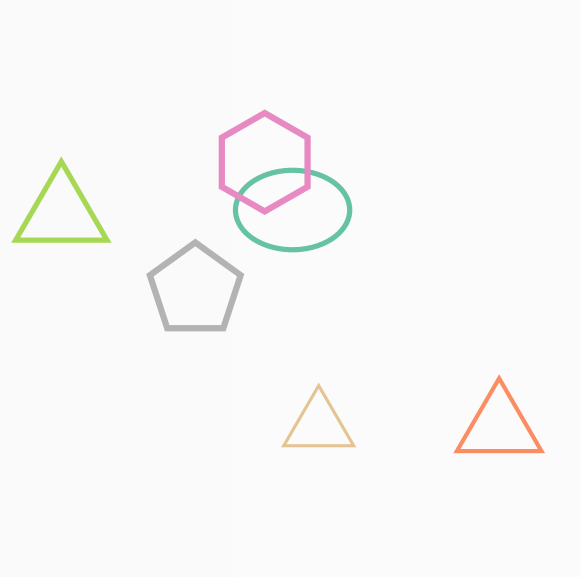[{"shape": "oval", "thickness": 2.5, "radius": 0.49, "center": [0.503, 0.635]}, {"shape": "triangle", "thickness": 2, "radius": 0.42, "center": [0.859, 0.26]}, {"shape": "hexagon", "thickness": 3, "radius": 0.43, "center": [0.455, 0.718]}, {"shape": "triangle", "thickness": 2.5, "radius": 0.45, "center": [0.106, 0.629]}, {"shape": "triangle", "thickness": 1.5, "radius": 0.35, "center": [0.548, 0.262]}, {"shape": "pentagon", "thickness": 3, "radius": 0.41, "center": [0.336, 0.497]}]